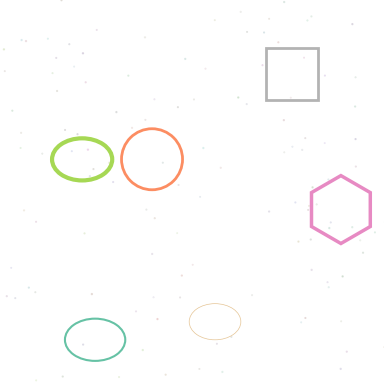[{"shape": "oval", "thickness": 1.5, "radius": 0.39, "center": [0.247, 0.117]}, {"shape": "circle", "thickness": 2, "radius": 0.4, "center": [0.395, 0.586]}, {"shape": "hexagon", "thickness": 2.5, "radius": 0.44, "center": [0.885, 0.456]}, {"shape": "oval", "thickness": 3, "radius": 0.39, "center": [0.213, 0.586]}, {"shape": "oval", "thickness": 0.5, "radius": 0.34, "center": [0.558, 0.164]}, {"shape": "square", "thickness": 2, "radius": 0.34, "center": [0.758, 0.807]}]